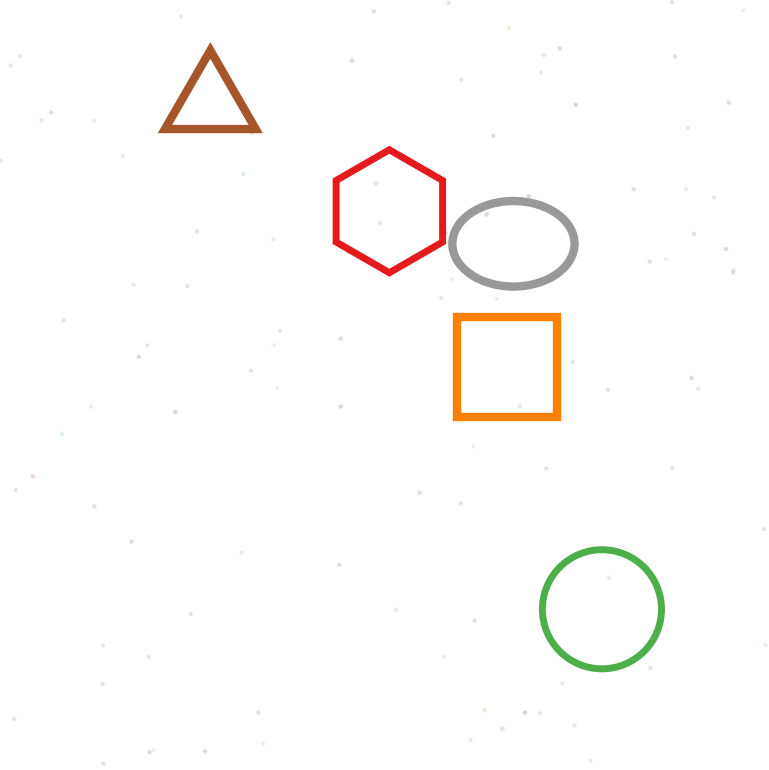[{"shape": "hexagon", "thickness": 2.5, "radius": 0.4, "center": [0.506, 0.726]}, {"shape": "circle", "thickness": 2.5, "radius": 0.39, "center": [0.782, 0.209]}, {"shape": "square", "thickness": 3, "radius": 0.32, "center": [0.658, 0.523]}, {"shape": "triangle", "thickness": 3, "radius": 0.34, "center": [0.273, 0.866]}, {"shape": "oval", "thickness": 3, "radius": 0.4, "center": [0.667, 0.683]}]